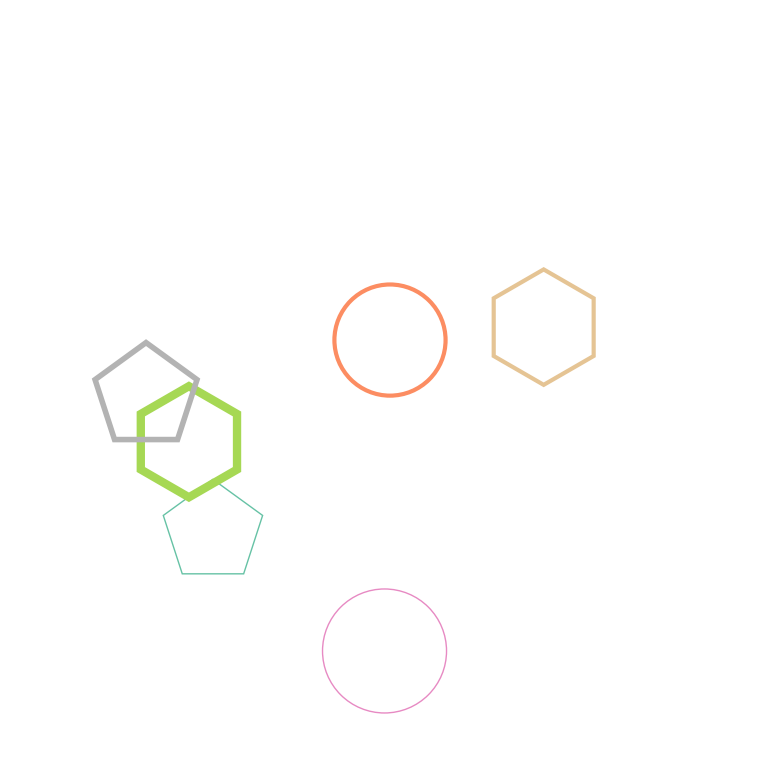[{"shape": "pentagon", "thickness": 0.5, "radius": 0.34, "center": [0.277, 0.31]}, {"shape": "circle", "thickness": 1.5, "radius": 0.36, "center": [0.506, 0.558]}, {"shape": "circle", "thickness": 0.5, "radius": 0.4, "center": [0.499, 0.155]}, {"shape": "hexagon", "thickness": 3, "radius": 0.36, "center": [0.245, 0.426]}, {"shape": "hexagon", "thickness": 1.5, "radius": 0.37, "center": [0.706, 0.575]}, {"shape": "pentagon", "thickness": 2, "radius": 0.35, "center": [0.19, 0.485]}]